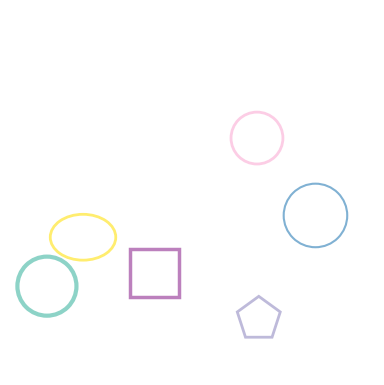[{"shape": "circle", "thickness": 3, "radius": 0.38, "center": [0.122, 0.257]}, {"shape": "pentagon", "thickness": 2, "radius": 0.29, "center": [0.672, 0.172]}, {"shape": "circle", "thickness": 1.5, "radius": 0.41, "center": [0.819, 0.44]}, {"shape": "circle", "thickness": 2, "radius": 0.34, "center": [0.667, 0.641]}, {"shape": "square", "thickness": 2.5, "radius": 0.31, "center": [0.401, 0.292]}, {"shape": "oval", "thickness": 2, "radius": 0.43, "center": [0.216, 0.384]}]